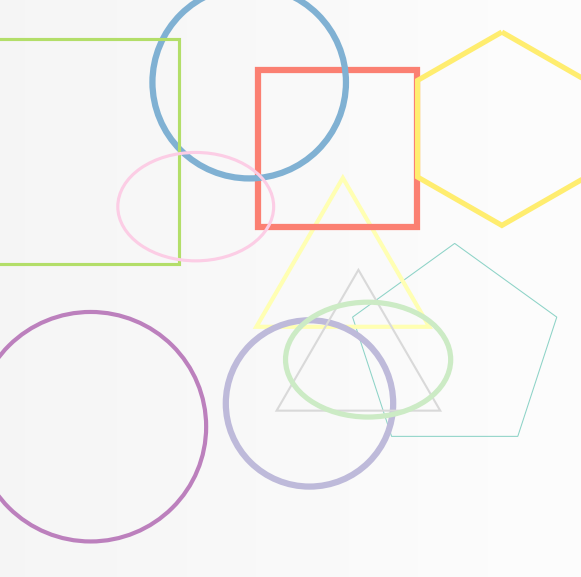[{"shape": "pentagon", "thickness": 0.5, "radius": 0.92, "center": [0.782, 0.393]}, {"shape": "triangle", "thickness": 2, "radius": 0.86, "center": [0.59, 0.519]}, {"shape": "circle", "thickness": 3, "radius": 0.72, "center": [0.532, 0.301]}, {"shape": "square", "thickness": 3, "radius": 0.68, "center": [0.581, 0.742]}, {"shape": "circle", "thickness": 3, "radius": 0.83, "center": [0.429, 0.857]}, {"shape": "square", "thickness": 1.5, "radius": 0.97, "center": [0.113, 0.737]}, {"shape": "oval", "thickness": 1.5, "radius": 0.67, "center": [0.337, 0.641]}, {"shape": "triangle", "thickness": 1, "radius": 0.81, "center": [0.617, 0.369]}, {"shape": "circle", "thickness": 2, "radius": 0.99, "center": [0.156, 0.26]}, {"shape": "oval", "thickness": 2.5, "radius": 0.71, "center": [0.633, 0.376]}, {"shape": "hexagon", "thickness": 2.5, "radius": 0.84, "center": [0.863, 0.776]}]